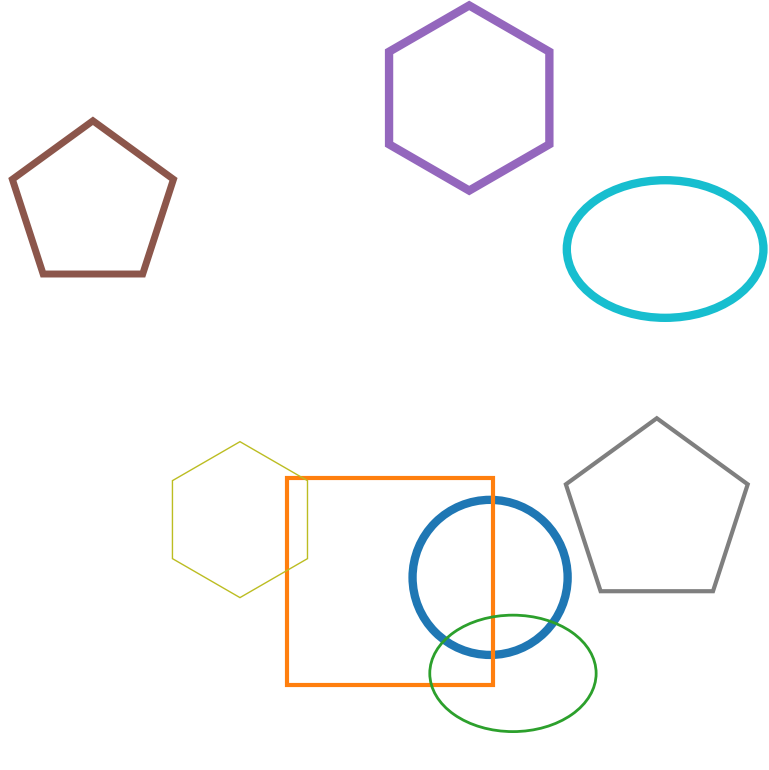[{"shape": "circle", "thickness": 3, "radius": 0.5, "center": [0.636, 0.25]}, {"shape": "square", "thickness": 1.5, "radius": 0.67, "center": [0.507, 0.245]}, {"shape": "oval", "thickness": 1, "radius": 0.54, "center": [0.666, 0.125]}, {"shape": "hexagon", "thickness": 3, "radius": 0.6, "center": [0.609, 0.873]}, {"shape": "pentagon", "thickness": 2.5, "radius": 0.55, "center": [0.121, 0.733]}, {"shape": "pentagon", "thickness": 1.5, "radius": 0.62, "center": [0.853, 0.333]}, {"shape": "hexagon", "thickness": 0.5, "radius": 0.51, "center": [0.312, 0.325]}, {"shape": "oval", "thickness": 3, "radius": 0.64, "center": [0.864, 0.677]}]